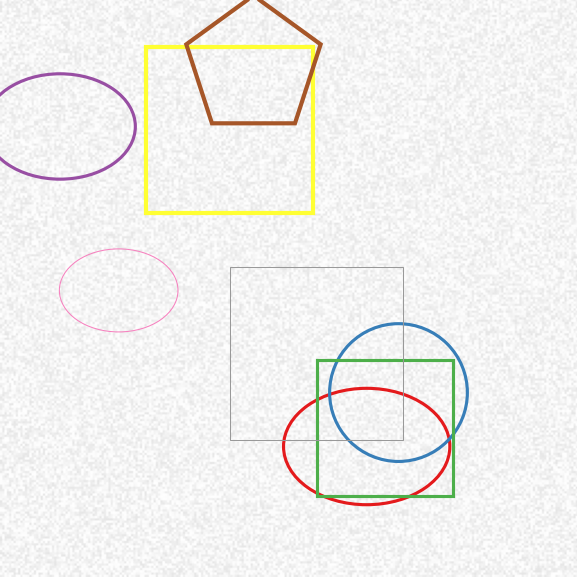[{"shape": "oval", "thickness": 1.5, "radius": 0.72, "center": [0.635, 0.226]}, {"shape": "circle", "thickness": 1.5, "radius": 0.6, "center": [0.69, 0.319]}, {"shape": "square", "thickness": 1.5, "radius": 0.59, "center": [0.666, 0.258]}, {"shape": "oval", "thickness": 1.5, "radius": 0.65, "center": [0.104, 0.78]}, {"shape": "square", "thickness": 2, "radius": 0.72, "center": [0.398, 0.775]}, {"shape": "pentagon", "thickness": 2, "radius": 0.61, "center": [0.439, 0.885]}, {"shape": "oval", "thickness": 0.5, "radius": 0.51, "center": [0.206, 0.496]}, {"shape": "square", "thickness": 0.5, "radius": 0.75, "center": [0.548, 0.387]}]